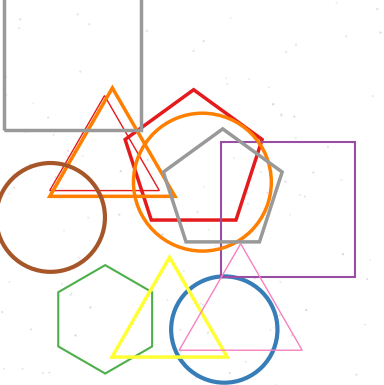[{"shape": "pentagon", "thickness": 2.5, "radius": 0.94, "center": [0.503, 0.58]}, {"shape": "triangle", "thickness": 1, "radius": 0.82, "center": [0.271, 0.587]}, {"shape": "circle", "thickness": 3, "radius": 0.69, "center": [0.583, 0.144]}, {"shape": "hexagon", "thickness": 1.5, "radius": 0.7, "center": [0.273, 0.171]}, {"shape": "square", "thickness": 1.5, "radius": 0.87, "center": [0.748, 0.456]}, {"shape": "triangle", "thickness": 2.5, "radius": 0.94, "center": [0.292, 0.584]}, {"shape": "circle", "thickness": 2.5, "radius": 0.9, "center": [0.526, 0.527]}, {"shape": "triangle", "thickness": 2.5, "radius": 0.86, "center": [0.44, 0.159]}, {"shape": "circle", "thickness": 3, "radius": 0.71, "center": [0.131, 0.435]}, {"shape": "triangle", "thickness": 1, "radius": 0.92, "center": [0.625, 0.183]}, {"shape": "square", "thickness": 2.5, "radius": 0.89, "center": [0.188, 0.84]}, {"shape": "pentagon", "thickness": 2.5, "radius": 0.81, "center": [0.579, 0.503]}]